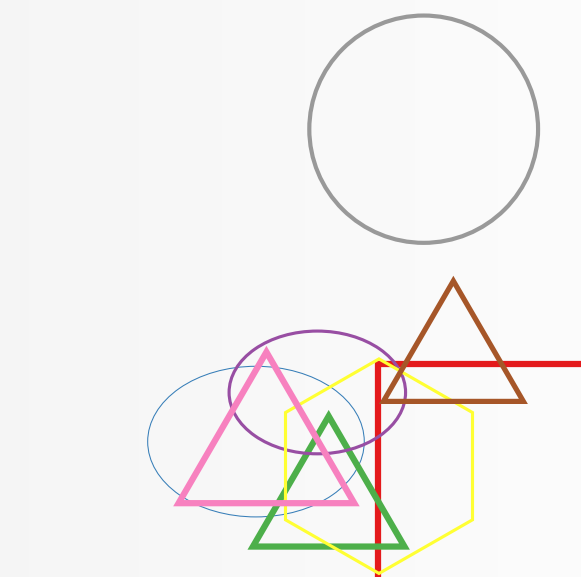[{"shape": "square", "thickness": 3, "radius": 0.93, "center": [0.836, 0.182]}, {"shape": "oval", "thickness": 0.5, "radius": 0.93, "center": [0.44, 0.234]}, {"shape": "triangle", "thickness": 3, "radius": 0.75, "center": [0.565, 0.128]}, {"shape": "oval", "thickness": 1.5, "radius": 0.76, "center": [0.546, 0.32]}, {"shape": "hexagon", "thickness": 1.5, "radius": 0.93, "center": [0.652, 0.192]}, {"shape": "triangle", "thickness": 2.5, "radius": 0.7, "center": [0.78, 0.374]}, {"shape": "triangle", "thickness": 3, "radius": 0.87, "center": [0.458, 0.215]}, {"shape": "circle", "thickness": 2, "radius": 0.98, "center": [0.729, 0.775]}]